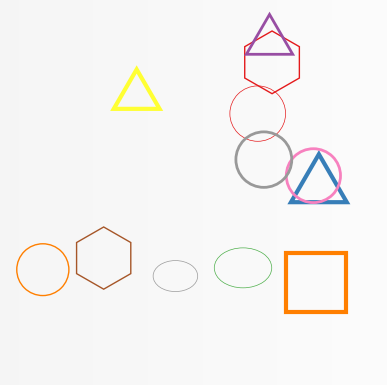[{"shape": "hexagon", "thickness": 1, "radius": 0.41, "center": [0.702, 0.838]}, {"shape": "circle", "thickness": 0.5, "radius": 0.36, "center": [0.665, 0.705]}, {"shape": "triangle", "thickness": 3, "radius": 0.42, "center": [0.823, 0.516]}, {"shape": "oval", "thickness": 0.5, "radius": 0.37, "center": [0.627, 0.304]}, {"shape": "triangle", "thickness": 2, "radius": 0.35, "center": [0.696, 0.893]}, {"shape": "square", "thickness": 3, "radius": 0.39, "center": [0.816, 0.266]}, {"shape": "circle", "thickness": 1, "radius": 0.34, "center": [0.111, 0.3]}, {"shape": "triangle", "thickness": 3, "radius": 0.34, "center": [0.353, 0.751]}, {"shape": "hexagon", "thickness": 1, "radius": 0.4, "center": [0.268, 0.33]}, {"shape": "circle", "thickness": 2, "radius": 0.35, "center": [0.809, 0.544]}, {"shape": "circle", "thickness": 2, "radius": 0.36, "center": [0.681, 0.585]}, {"shape": "oval", "thickness": 0.5, "radius": 0.29, "center": [0.453, 0.283]}]